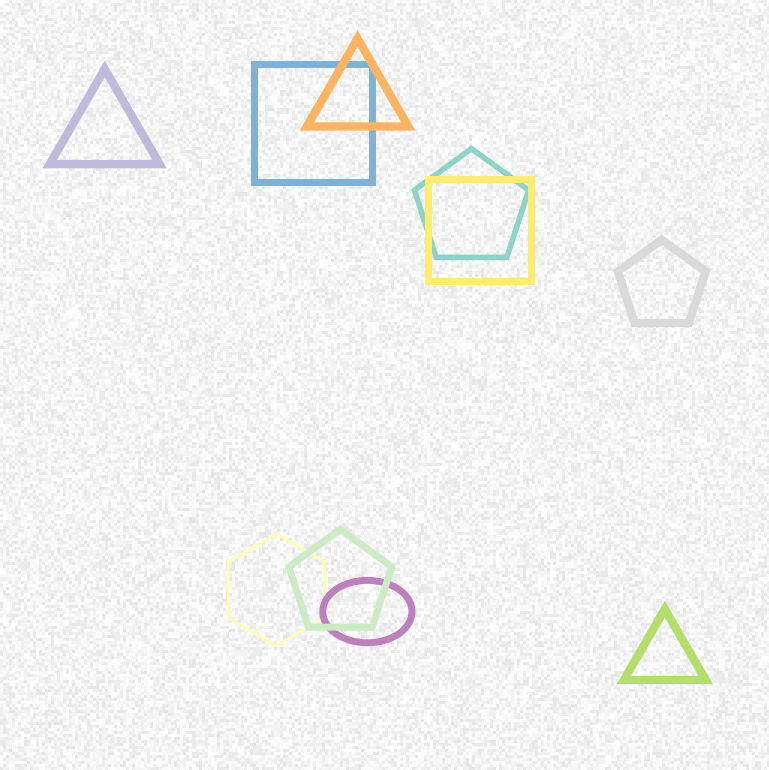[{"shape": "pentagon", "thickness": 2, "radius": 0.39, "center": [0.612, 0.729]}, {"shape": "hexagon", "thickness": 1, "radius": 0.36, "center": [0.359, 0.234]}, {"shape": "triangle", "thickness": 3, "radius": 0.41, "center": [0.136, 0.828]}, {"shape": "square", "thickness": 2.5, "radius": 0.38, "center": [0.407, 0.84]}, {"shape": "triangle", "thickness": 3, "radius": 0.38, "center": [0.464, 0.874]}, {"shape": "triangle", "thickness": 3, "radius": 0.31, "center": [0.863, 0.148]}, {"shape": "pentagon", "thickness": 3, "radius": 0.3, "center": [0.859, 0.629]}, {"shape": "oval", "thickness": 2.5, "radius": 0.29, "center": [0.477, 0.206]}, {"shape": "pentagon", "thickness": 2.5, "radius": 0.35, "center": [0.442, 0.242]}, {"shape": "square", "thickness": 2.5, "radius": 0.33, "center": [0.623, 0.701]}]